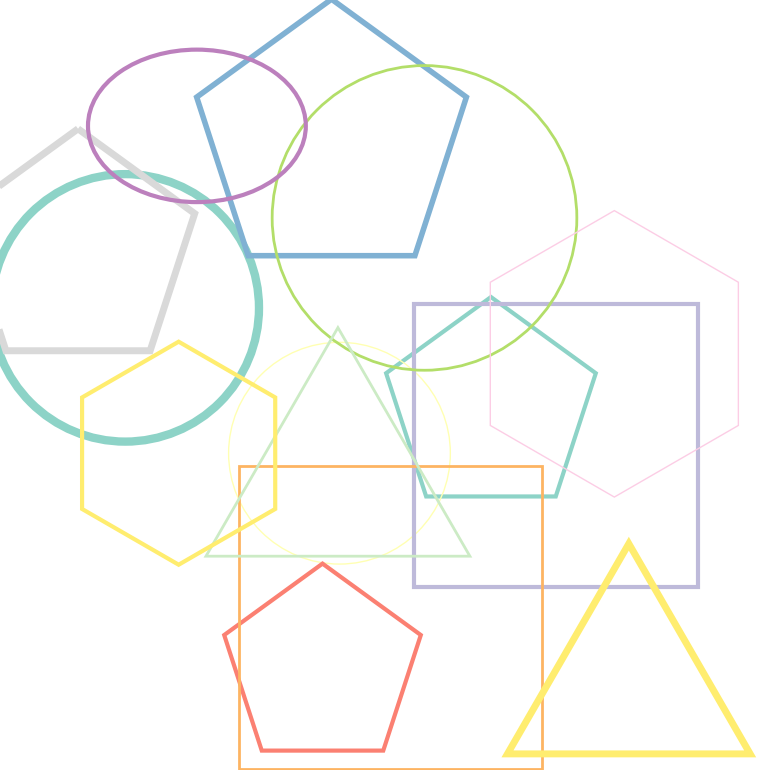[{"shape": "circle", "thickness": 3, "radius": 0.87, "center": [0.163, 0.6]}, {"shape": "pentagon", "thickness": 1.5, "radius": 0.72, "center": [0.638, 0.471]}, {"shape": "circle", "thickness": 0.5, "radius": 0.72, "center": [0.441, 0.411]}, {"shape": "square", "thickness": 1.5, "radius": 0.92, "center": [0.722, 0.421]}, {"shape": "pentagon", "thickness": 1.5, "radius": 0.67, "center": [0.419, 0.134]}, {"shape": "pentagon", "thickness": 2, "radius": 0.92, "center": [0.431, 0.817]}, {"shape": "square", "thickness": 1, "radius": 0.99, "center": [0.507, 0.198]}, {"shape": "circle", "thickness": 1, "radius": 0.99, "center": [0.551, 0.717]}, {"shape": "hexagon", "thickness": 0.5, "radius": 0.93, "center": [0.798, 0.54]}, {"shape": "pentagon", "thickness": 2.5, "radius": 0.8, "center": [0.101, 0.673]}, {"shape": "oval", "thickness": 1.5, "radius": 0.71, "center": [0.256, 0.837]}, {"shape": "triangle", "thickness": 1, "radius": 0.99, "center": [0.439, 0.377]}, {"shape": "hexagon", "thickness": 1.5, "radius": 0.72, "center": [0.232, 0.411]}, {"shape": "triangle", "thickness": 2.5, "radius": 0.91, "center": [0.817, 0.112]}]